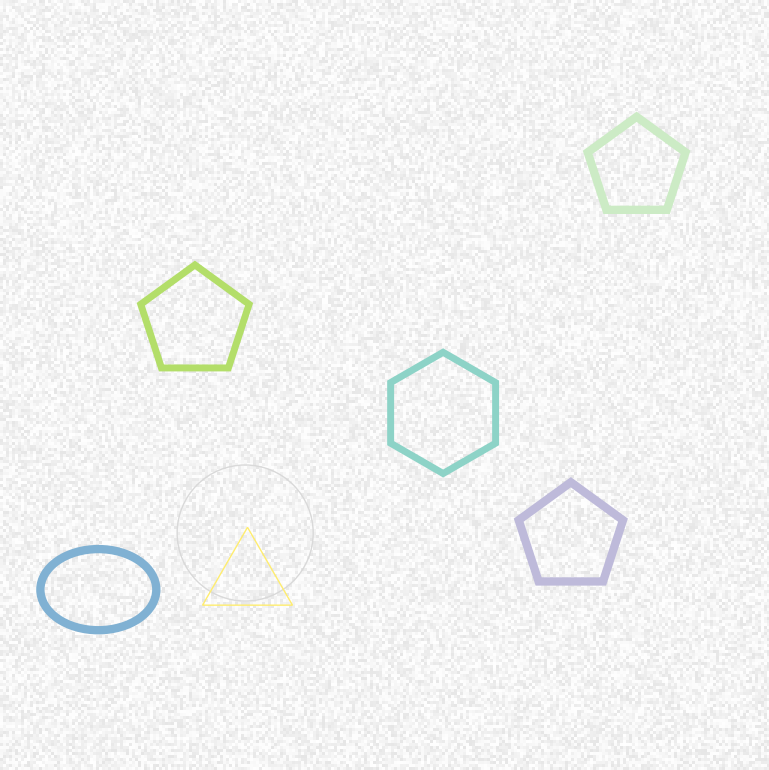[{"shape": "hexagon", "thickness": 2.5, "radius": 0.39, "center": [0.575, 0.464]}, {"shape": "pentagon", "thickness": 3, "radius": 0.36, "center": [0.741, 0.302]}, {"shape": "oval", "thickness": 3, "radius": 0.38, "center": [0.128, 0.234]}, {"shape": "pentagon", "thickness": 2.5, "radius": 0.37, "center": [0.253, 0.582]}, {"shape": "circle", "thickness": 0.5, "radius": 0.44, "center": [0.318, 0.308]}, {"shape": "pentagon", "thickness": 3, "radius": 0.33, "center": [0.827, 0.782]}, {"shape": "triangle", "thickness": 0.5, "radius": 0.34, "center": [0.321, 0.248]}]